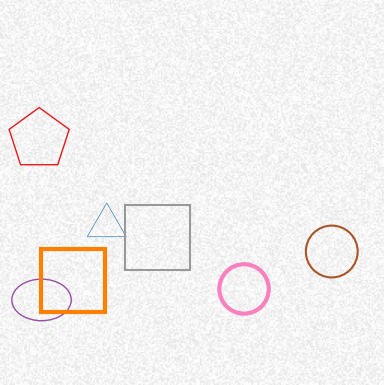[{"shape": "pentagon", "thickness": 1, "radius": 0.41, "center": [0.102, 0.639]}, {"shape": "triangle", "thickness": 0.5, "radius": 0.29, "center": [0.277, 0.414]}, {"shape": "oval", "thickness": 1, "radius": 0.39, "center": [0.108, 0.221]}, {"shape": "square", "thickness": 3, "radius": 0.41, "center": [0.189, 0.271]}, {"shape": "circle", "thickness": 1.5, "radius": 0.34, "center": [0.862, 0.347]}, {"shape": "circle", "thickness": 3, "radius": 0.32, "center": [0.634, 0.25]}, {"shape": "square", "thickness": 1.5, "radius": 0.42, "center": [0.408, 0.382]}]